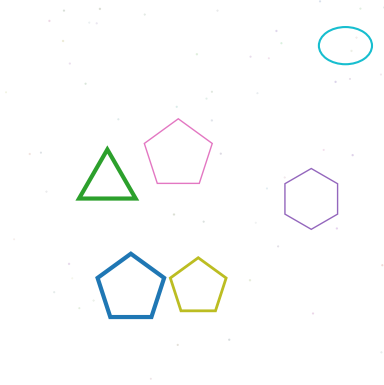[{"shape": "pentagon", "thickness": 3, "radius": 0.45, "center": [0.34, 0.25]}, {"shape": "triangle", "thickness": 3, "radius": 0.42, "center": [0.279, 0.527]}, {"shape": "hexagon", "thickness": 1, "radius": 0.39, "center": [0.808, 0.483]}, {"shape": "pentagon", "thickness": 1, "radius": 0.46, "center": [0.463, 0.599]}, {"shape": "pentagon", "thickness": 2, "radius": 0.38, "center": [0.515, 0.254]}, {"shape": "oval", "thickness": 1.5, "radius": 0.34, "center": [0.897, 0.881]}]